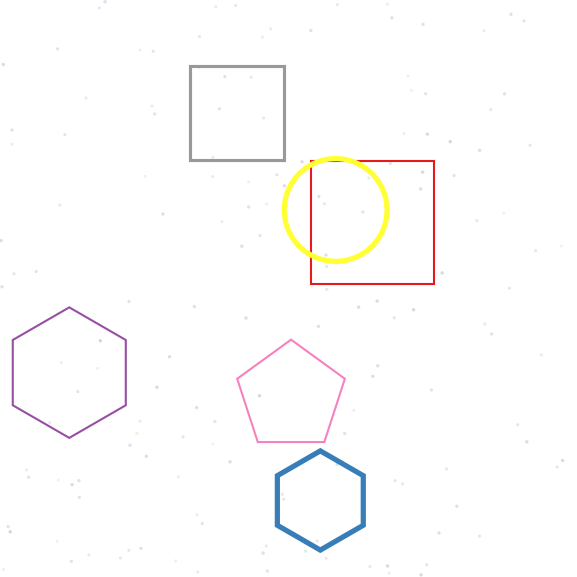[{"shape": "square", "thickness": 1, "radius": 0.53, "center": [0.646, 0.614]}, {"shape": "hexagon", "thickness": 2.5, "radius": 0.43, "center": [0.555, 0.133]}, {"shape": "hexagon", "thickness": 1, "radius": 0.56, "center": [0.12, 0.354]}, {"shape": "circle", "thickness": 2.5, "radius": 0.44, "center": [0.581, 0.636]}, {"shape": "pentagon", "thickness": 1, "radius": 0.49, "center": [0.504, 0.313]}, {"shape": "square", "thickness": 1.5, "radius": 0.41, "center": [0.41, 0.804]}]